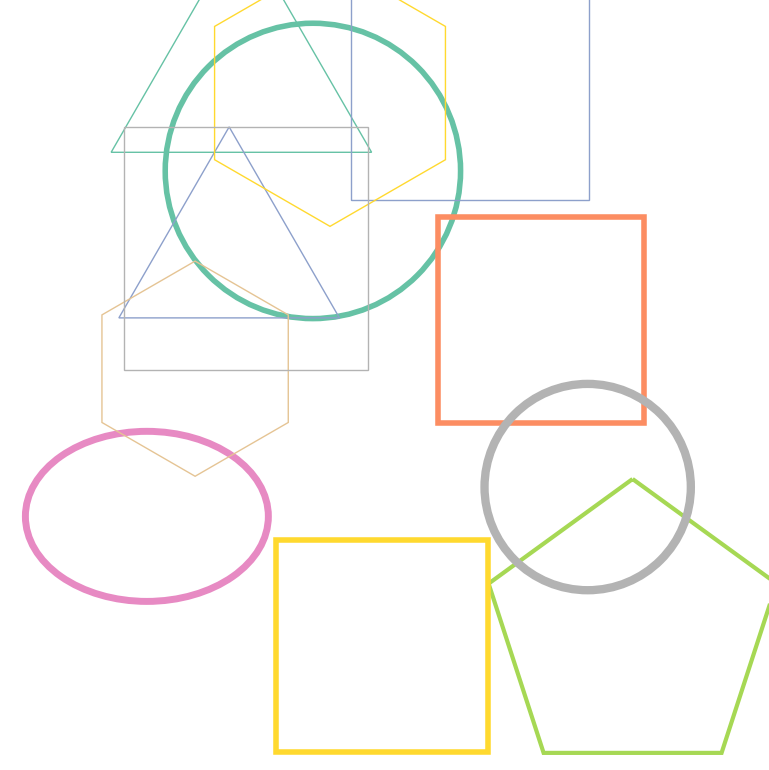[{"shape": "triangle", "thickness": 0.5, "radius": 0.98, "center": [0.313, 0.9]}, {"shape": "circle", "thickness": 2, "radius": 0.96, "center": [0.406, 0.778]}, {"shape": "square", "thickness": 2, "radius": 0.67, "center": [0.703, 0.584]}, {"shape": "square", "thickness": 0.5, "radius": 0.77, "center": [0.611, 0.895]}, {"shape": "triangle", "thickness": 0.5, "radius": 0.83, "center": [0.298, 0.67]}, {"shape": "oval", "thickness": 2.5, "radius": 0.79, "center": [0.191, 0.329]}, {"shape": "pentagon", "thickness": 1.5, "radius": 0.98, "center": [0.822, 0.181]}, {"shape": "hexagon", "thickness": 0.5, "radius": 0.87, "center": [0.429, 0.879]}, {"shape": "square", "thickness": 2, "radius": 0.69, "center": [0.496, 0.161]}, {"shape": "hexagon", "thickness": 0.5, "radius": 0.7, "center": [0.253, 0.521]}, {"shape": "square", "thickness": 0.5, "radius": 0.79, "center": [0.32, 0.677]}, {"shape": "circle", "thickness": 3, "radius": 0.67, "center": [0.763, 0.367]}]